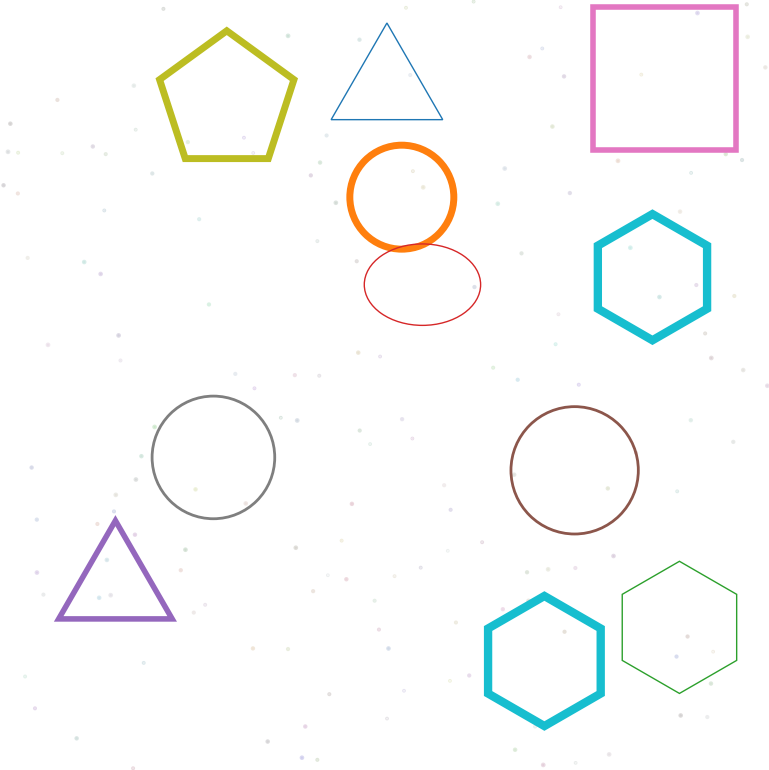[{"shape": "triangle", "thickness": 0.5, "radius": 0.42, "center": [0.503, 0.886]}, {"shape": "circle", "thickness": 2.5, "radius": 0.34, "center": [0.522, 0.744]}, {"shape": "hexagon", "thickness": 0.5, "radius": 0.43, "center": [0.882, 0.185]}, {"shape": "oval", "thickness": 0.5, "radius": 0.38, "center": [0.549, 0.63]}, {"shape": "triangle", "thickness": 2, "radius": 0.43, "center": [0.15, 0.239]}, {"shape": "circle", "thickness": 1, "radius": 0.41, "center": [0.746, 0.389]}, {"shape": "square", "thickness": 2, "radius": 0.47, "center": [0.863, 0.898]}, {"shape": "circle", "thickness": 1, "radius": 0.4, "center": [0.277, 0.406]}, {"shape": "pentagon", "thickness": 2.5, "radius": 0.46, "center": [0.294, 0.868]}, {"shape": "hexagon", "thickness": 3, "radius": 0.42, "center": [0.707, 0.142]}, {"shape": "hexagon", "thickness": 3, "radius": 0.41, "center": [0.847, 0.64]}]